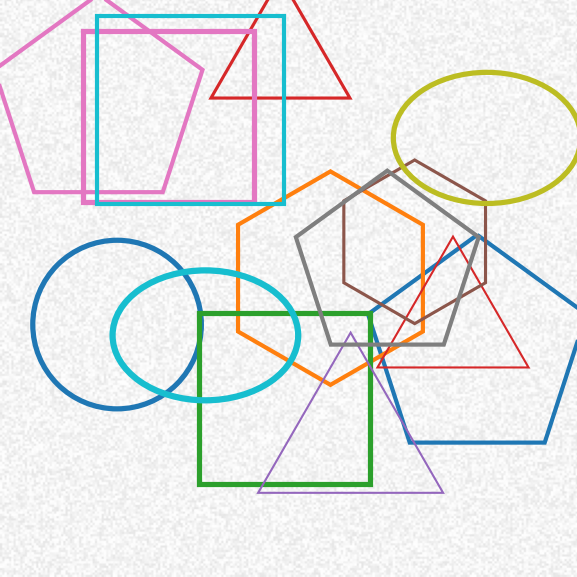[{"shape": "pentagon", "thickness": 2, "radius": 0.99, "center": [0.826, 0.394]}, {"shape": "circle", "thickness": 2.5, "radius": 0.73, "center": [0.203, 0.437]}, {"shape": "hexagon", "thickness": 2, "radius": 0.92, "center": [0.572, 0.518]}, {"shape": "square", "thickness": 2.5, "radius": 0.74, "center": [0.492, 0.31]}, {"shape": "triangle", "thickness": 1, "radius": 0.76, "center": [0.784, 0.438]}, {"shape": "triangle", "thickness": 1.5, "radius": 0.69, "center": [0.486, 0.899]}, {"shape": "triangle", "thickness": 1, "radius": 0.92, "center": [0.607, 0.238]}, {"shape": "hexagon", "thickness": 1.5, "radius": 0.71, "center": [0.718, 0.58]}, {"shape": "pentagon", "thickness": 2, "radius": 0.95, "center": [0.17, 0.82]}, {"shape": "square", "thickness": 2.5, "radius": 0.74, "center": [0.292, 0.797]}, {"shape": "pentagon", "thickness": 2, "radius": 0.83, "center": [0.671, 0.537]}, {"shape": "oval", "thickness": 2.5, "radius": 0.81, "center": [0.843, 0.76]}, {"shape": "oval", "thickness": 3, "radius": 0.8, "center": [0.356, 0.418]}, {"shape": "square", "thickness": 2, "radius": 0.81, "center": [0.33, 0.808]}]